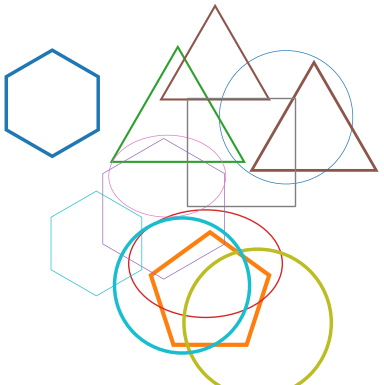[{"shape": "hexagon", "thickness": 2.5, "radius": 0.69, "center": [0.136, 0.732]}, {"shape": "circle", "thickness": 0.5, "radius": 0.87, "center": [0.743, 0.695]}, {"shape": "pentagon", "thickness": 3, "radius": 0.81, "center": [0.546, 0.235]}, {"shape": "triangle", "thickness": 1.5, "radius": 1.0, "center": [0.462, 0.679]}, {"shape": "oval", "thickness": 1, "radius": 1.0, "center": [0.534, 0.315]}, {"shape": "hexagon", "thickness": 0.5, "radius": 0.91, "center": [0.425, 0.458]}, {"shape": "triangle", "thickness": 2, "radius": 0.93, "center": [0.816, 0.651]}, {"shape": "triangle", "thickness": 1.5, "radius": 0.81, "center": [0.559, 0.823]}, {"shape": "oval", "thickness": 0.5, "radius": 0.76, "center": [0.434, 0.543]}, {"shape": "square", "thickness": 1, "radius": 0.7, "center": [0.627, 0.604]}, {"shape": "circle", "thickness": 2.5, "radius": 0.96, "center": [0.669, 0.161]}, {"shape": "hexagon", "thickness": 0.5, "radius": 0.68, "center": [0.25, 0.368]}, {"shape": "circle", "thickness": 2.5, "radius": 0.88, "center": [0.473, 0.259]}]